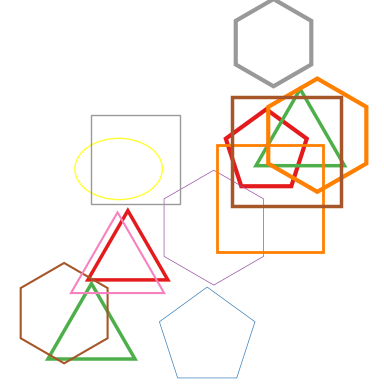[{"shape": "pentagon", "thickness": 3, "radius": 0.55, "center": [0.692, 0.606]}, {"shape": "triangle", "thickness": 2.5, "radius": 0.6, "center": [0.332, 0.333]}, {"shape": "pentagon", "thickness": 0.5, "radius": 0.65, "center": [0.538, 0.124]}, {"shape": "triangle", "thickness": 2.5, "radius": 0.66, "center": [0.78, 0.636]}, {"shape": "triangle", "thickness": 2.5, "radius": 0.65, "center": [0.238, 0.133]}, {"shape": "hexagon", "thickness": 0.5, "radius": 0.75, "center": [0.555, 0.409]}, {"shape": "square", "thickness": 2, "radius": 0.69, "center": [0.702, 0.485]}, {"shape": "hexagon", "thickness": 3, "radius": 0.74, "center": [0.824, 0.649]}, {"shape": "oval", "thickness": 1, "radius": 0.57, "center": [0.308, 0.561]}, {"shape": "hexagon", "thickness": 1.5, "radius": 0.65, "center": [0.167, 0.187]}, {"shape": "square", "thickness": 2.5, "radius": 0.71, "center": [0.744, 0.605]}, {"shape": "triangle", "thickness": 1.5, "radius": 0.7, "center": [0.305, 0.309]}, {"shape": "square", "thickness": 1, "radius": 0.58, "center": [0.352, 0.586]}, {"shape": "hexagon", "thickness": 3, "radius": 0.57, "center": [0.71, 0.889]}]